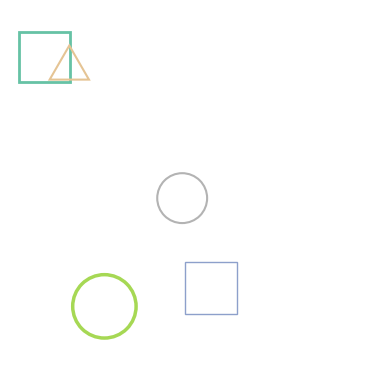[{"shape": "square", "thickness": 2, "radius": 0.33, "center": [0.115, 0.852]}, {"shape": "square", "thickness": 1, "radius": 0.34, "center": [0.547, 0.253]}, {"shape": "circle", "thickness": 2.5, "radius": 0.41, "center": [0.271, 0.204]}, {"shape": "triangle", "thickness": 1.5, "radius": 0.29, "center": [0.18, 0.823]}, {"shape": "circle", "thickness": 1.5, "radius": 0.32, "center": [0.473, 0.485]}]